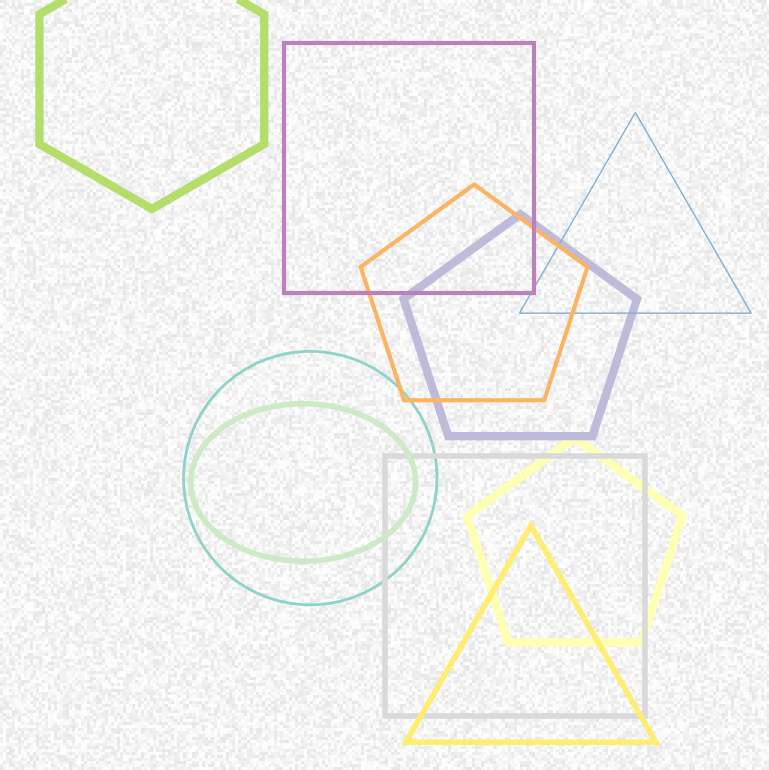[{"shape": "circle", "thickness": 1, "radius": 0.82, "center": [0.403, 0.379]}, {"shape": "pentagon", "thickness": 3, "radius": 0.73, "center": [0.747, 0.285]}, {"shape": "pentagon", "thickness": 3, "radius": 0.8, "center": [0.676, 0.562]}, {"shape": "triangle", "thickness": 0.5, "radius": 0.87, "center": [0.825, 0.68]}, {"shape": "pentagon", "thickness": 1.5, "radius": 0.77, "center": [0.616, 0.606]}, {"shape": "hexagon", "thickness": 3, "radius": 0.84, "center": [0.197, 0.897]}, {"shape": "square", "thickness": 2, "radius": 0.84, "center": [0.669, 0.239]}, {"shape": "square", "thickness": 1.5, "radius": 0.81, "center": [0.531, 0.782]}, {"shape": "oval", "thickness": 2, "radius": 0.73, "center": [0.394, 0.373]}, {"shape": "triangle", "thickness": 2, "radius": 0.94, "center": [0.689, 0.13]}]